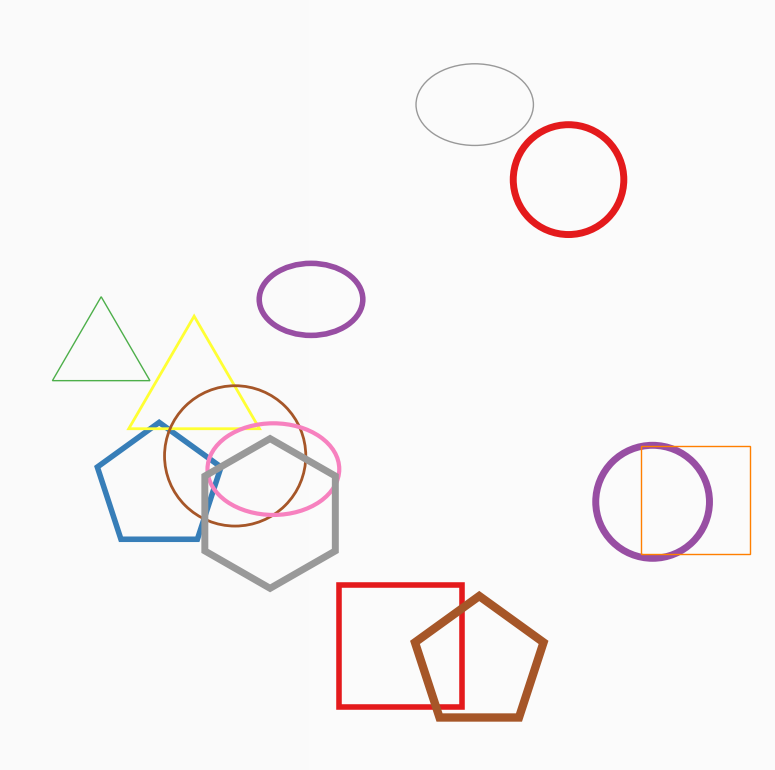[{"shape": "circle", "thickness": 2.5, "radius": 0.36, "center": [0.734, 0.767]}, {"shape": "square", "thickness": 2, "radius": 0.4, "center": [0.517, 0.161]}, {"shape": "pentagon", "thickness": 2, "radius": 0.42, "center": [0.205, 0.368]}, {"shape": "triangle", "thickness": 0.5, "radius": 0.36, "center": [0.131, 0.542]}, {"shape": "oval", "thickness": 2, "radius": 0.33, "center": [0.401, 0.611]}, {"shape": "circle", "thickness": 2.5, "radius": 0.37, "center": [0.842, 0.348]}, {"shape": "square", "thickness": 0.5, "radius": 0.35, "center": [0.897, 0.351]}, {"shape": "triangle", "thickness": 1, "radius": 0.49, "center": [0.25, 0.492]}, {"shape": "pentagon", "thickness": 3, "radius": 0.44, "center": [0.618, 0.139]}, {"shape": "circle", "thickness": 1, "radius": 0.46, "center": [0.303, 0.408]}, {"shape": "oval", "thickness": 1.5, "radius": 0.43, "center": [0.353, 0.391]}, {"shape": "oval", "thickness": 0.5, "radius": 0.38, "center": [0.613, 0.864]}, {"shape": "hexagon", "thickness": 2.5, "radius": 0.49, "center": [0.348, 0.333]}]